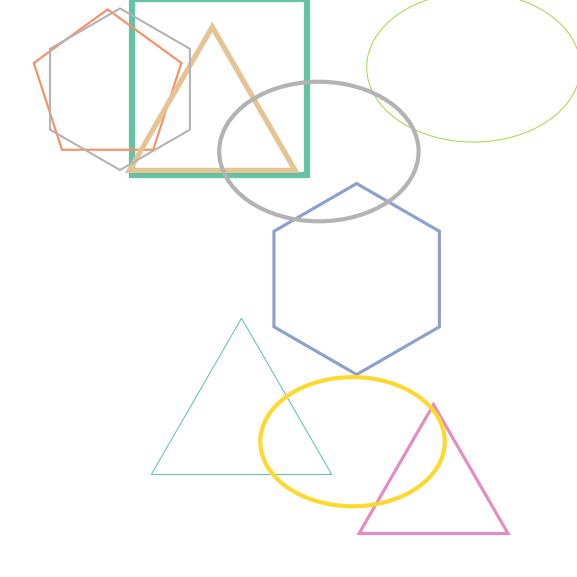[{"shape": "square", "thickness": 3, "radius": 0.76, "center": [0.381, 0.848]}, {"shape": "triangle", "thickness": 0.5, "radius": 0.9, "center": [0.418, 0.268]}, {"shape": "pentagon", "thickness": 1, "radius": 0.67, "center": [0.186, 0.849]}, {"shape": "hexagon", "thickness": 1.5, "radius": 0.83, "center": [0.618, 0.516]}, {"shape": "triangle", "thickness": 1.5, "radius": 0.74, "center": [0.751, 0.15]}, {"shape": "oval", "thickness": 0.5, "radius": 0.93, "center": [0.82, 0.883]}, {"shape": "oval", "thickness": 2, "radius": 0.8, "center": [0.61, 0.234]}, {"shape": "triangle", "thickness": 2.5, "radius": 0.83, "center": [0.368, 0.787]}, {"shape": "hexagon", "thickness": 1, "radius": 0.7, "center": [0.208, 0.845]}, {"shape": "oval", "thickness": 2, "radius": 0.86, "center": [0.552, 0.737]}]